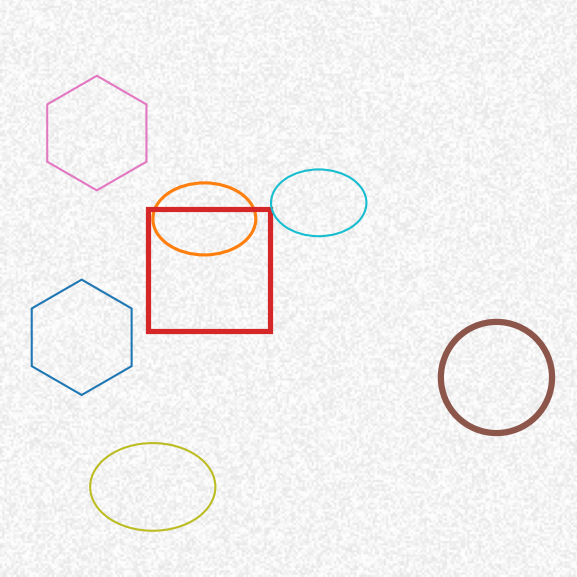[{"shape": "hexagon", "thickness": 1, "radius": 0.5, "center": [0.141, 0.415]}, {"shape": "oval", "thickness": 1.5, "radius": 0.45, "center": [0.354, 0.62]}, {"shape": "square", "thickness": 2.5, "radius": 0.53, "center": [0.362, 0.532]}, {"shape": "circle", "thickness": 3, "radius": 0.48, "center": [0.86, 0.345]}, {"shape": "hexagon", "thickness": 1, "radius": 0.5, "center": [0.168, 0.769]}, {"shape": "oval", "thickness": 1, "radius": 0.54, "center": [0.265, 0.156]}, {"shape": "oval", "thickness": 1, "radius": 0.41, "center": [0.552, 0.648]}]